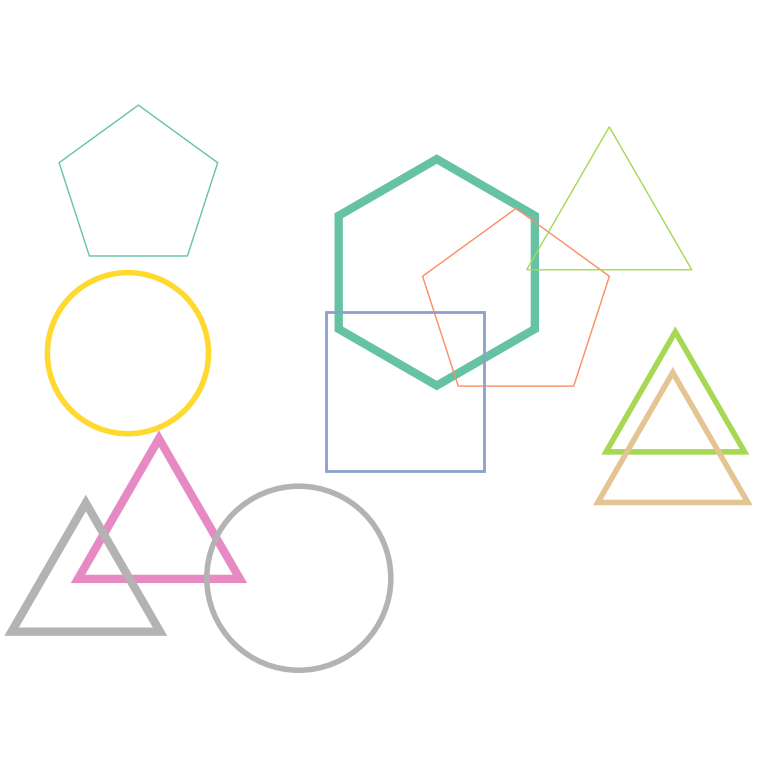[{"shape": "hexagon", "thickness": 3, "radius": 0.74, "center": [0.567, 0.646]}, {"shape": "pentagon", "thickness": 0.5, "radius": 0.54, "center": [0.18, 0.755]}, {"shape": "pentagon", "thickness": 0.5, "radius": 0.64, "center": [0.67, 0.602]}, {"shape": "square", "thickness": 1, "radius": 0.52, "center": [0.526, 0.492]}, {"shape": "triangle", "thickness": 3, "radius": 0.61, "center": [0.206, 0.309]}, {"shape": "triangle", "thickness": 0.5, "radius": 0.62, "center": [0.791, 0.712]}, {"shape": "triangle", "thickness": 2, "radius": 0.52, "center": [0.877, 0.465]}, {"shape": "circle", "thickness": 2, "radius": 0.52, "center": [0.166, 0.541]}, {"shape": "triangle", "thickness": 2, "radius": 0.56, "center": [0.874, 0.404]}, {"shape": "circle", "thickness": 2, "radius": 0.6, "center": [0.388, 0.249]}, {"shape": "triangle", "thickness": 3, "radius": 0.56, "center": [0.111, 0.235]}]